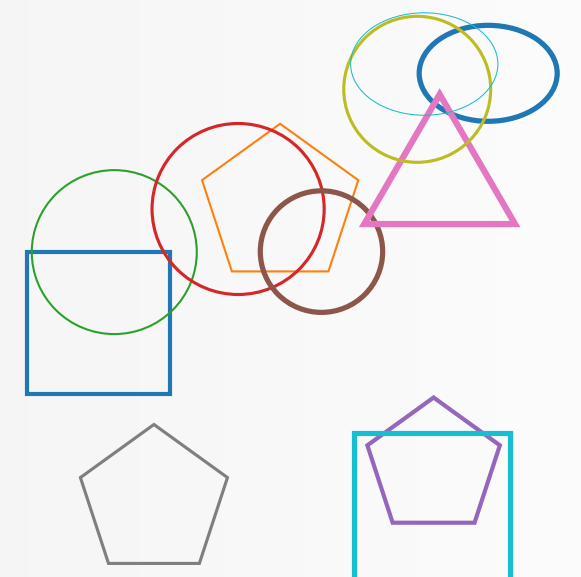[{"shape": "oval", "thickness": 2.5, "radius": 0.59, "center": [0.84, 0.872]}, {"shape": "square", "thickness": 2, "radius": 0.61, "center": [0.169, 0.44]}, {"shape": "pentagon", "thickness": 1, "radius": 0.71, "center": [0.482, 0.643]}, {"shape": "circle", "thickness": 1, "radius": 0.71, "center": [0.197, 0.563]}, {"shape": "circle", "thickness": 1.5, "radius": 0.74, "center": [0.41, 0.637]}, {"shape": "pentagon", "thickness": 2, "radius": 0.6, "center": [0.746, 0.191]}, {"shape": "circle", "thickness": 2.5, "radius": 0.53, "center": [0.553, 0.563]}, {"shape": "triangle", "thickness": 3, "radius": 0.75, "center": [0.756, 0.686]}, {"shape": "pentagon", "thickness": 1.5, "radius": 0.66, "center": [0.265, 0.131]}, {"shape": "circle", "thickness": 1.5, "radius": 0.63, "center": [0.718, 0.844]}, {"shape": "oval", "thickness": 0.5, "radius": 0.63, "center": [0.73, 0.888]}, {"shape": "square", "thickness": 2.5, "radius": 0.67, "center": [0.742, 0.116]}]